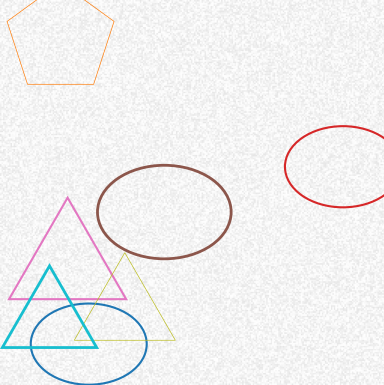[{"shape": "oval", "thickness": 1.5, "radius": 0.75, "center": [0.23, 0.106]}, {"shape": "pentagon", "thickness": 0.5, "radius": 0.73, "center": [0.157, 0.899]}, {"shape": "oval", "thickness": 1.5, "radius": 0.75, "center": [0.891, 0.567]}, {"shape": "oval", "thickness": 2, "radius": 0.87, "center": [0.427, 0.449]}, {"shape": "triangle", "thickness": 1.5, "radius": 0.88, "center": [0.176, 0.311]}, {"shape": "triangle", "thickness": 0.5, "radius": 0.76, "center": [0.324, 0.192]}, {"shape": "triangle", "thickness": 2, "radius": 0.71, "center": [0.129, 0.168]}]